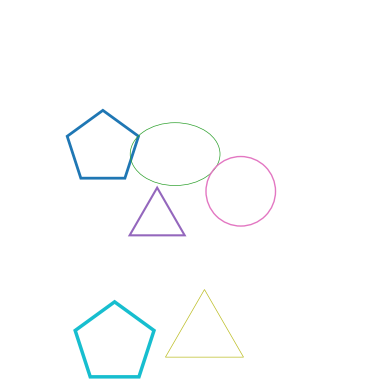[{"shape": "pentagon", "thickness": 2, "radius": 0.49, "center": [0.267, 0.616]}, {"shape": "oval", "thickness": 0.5, "radius": 0.58, "center": [0.455, 0.6]}, {"shape": "triangle", "thickness": 1.5, "radius": 0.41, "center": [0.408, 0.43]}, {"shape": "circle", "thickness": 1, "radius": 0.45, "center": [0.625, 0.503]}, {"shape": "triangle", "thickness": 0.5, "radius": 0.59, "center": [0.531, 0.131]}, {"shape": "pentagon", "thickness": 2.5, "radius": 0.54, "center": [0.298, 0.108]}]